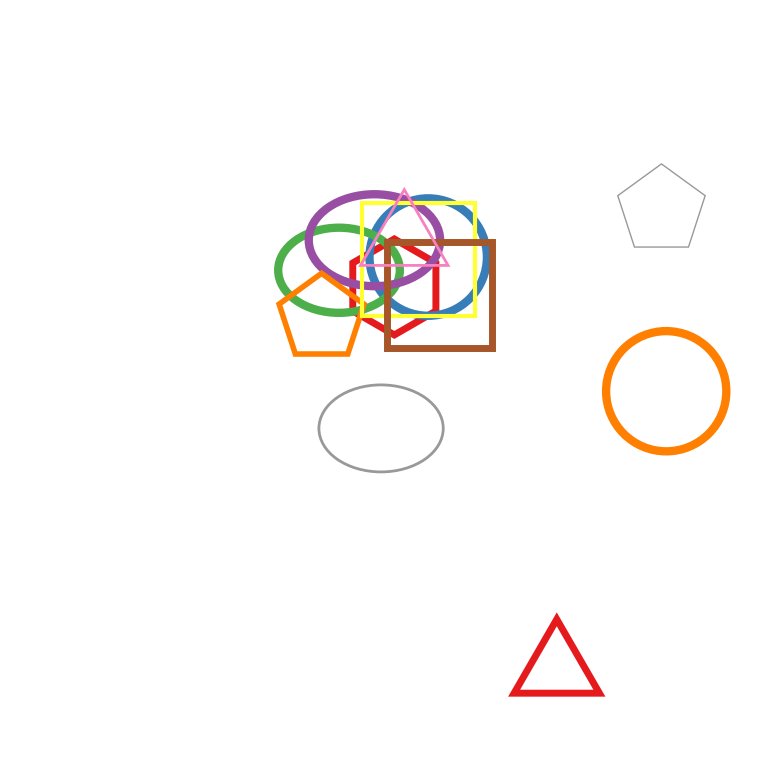[{"shape": "hexagon", "thickness": 2.5, "radius": 0.31, "center": [0.512, 0.627]}, {"shape": "triangle", "thickness": 2.5, "radius": 0.32, "center": [0.723, 0.132]}, {"shape": "circle", "thickness": 3, "radius": 0.38, "center": [0.556, 0.666]}, {"shape": "oval", "thickness": 3, "radius": 0.39, "center": [0.44, 0.649]}, {"shape": "oval", "thickness": 3, "radius": 0.43, "center": [0.486, 0.688]}, {"shape": "circle", "thickness": 3, "radius": 0.39, "center": [0.865, 0.492]}, {"shape": "pentagon", "thickness": 2, "radius": 0.29, "center": [0.418, 0.587]}, {"shape": "square", "thickness": 1.5, "radius": 0.37, "center": [0.543, 0.663]}, {"shape": "square", "thickness": 2.5, "radius": 0.34, "center": [0.571, 0.617]}, {"shape": "triangle", "thickness": 1, "radius": 0.33, "center": [0.525, 0.688]}, {"shape": "oval", "thickness": 1, "radius": 0.4, "center": [0.495, 0.444]}, {"shape": "pentagon", "thickness": 0.5, "radius": 0.3, "center": [0.859, 0.727]}]